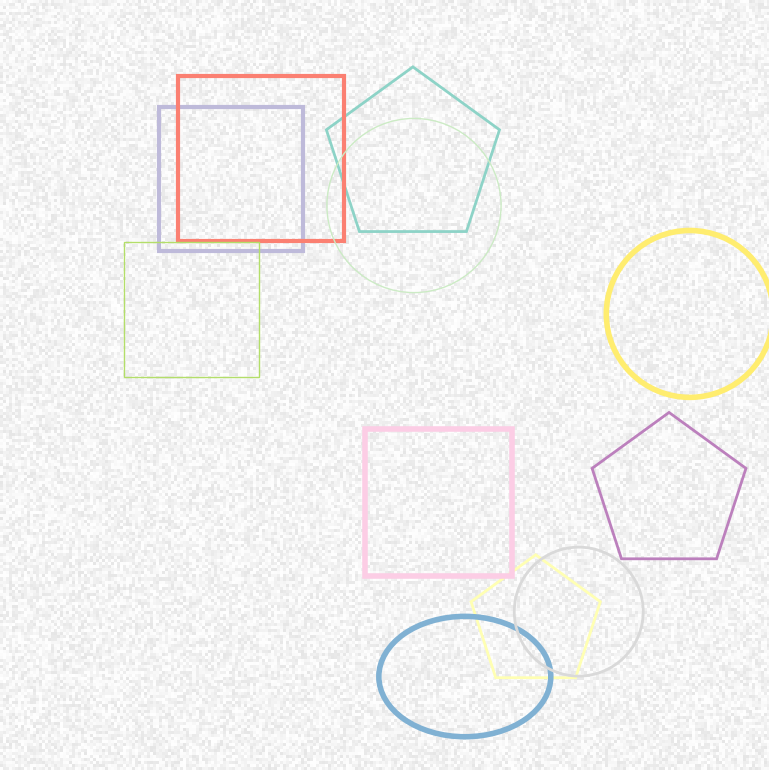[{"shape": "pentagon", "thickness": 1, "radius": 0.59, "center": [0.536, 0.795]}, {"shape": "pentagon", "thickness": 1, "radius": 0.44, "center": [0.696, 0.191]}, {"shape": "square", "thickness": 1.5, "radius": 0.47, "center": [0.3, 0.767]}, {"shape": "square", "thickness": 1.5, "radius": 0.54, "center": [0.339, 0.794]}, {"shape": "oval", "thickness": 2, "radius": 0.56, "center": [0.604, 0.121]}, {"shape": "square", "thickness": 0.5, "radius": 0.44, "center": [0.248, 0.598]}, {"shape": "square", "thickness": 2, "radius": 0.48, "center": [0.569, 0.347]}, {"shape": "circle", "thickness": 1, "radius": 0.42, "center": [0.752, 0.206]}, {"shape": "pentagon", "thickness": 1, "radius": 0.53, "center": [0.869, 0.359]}, {"shape": "circle", "thickness": 0.5, "radius": 0.57, "center": [0.538, 0.733]}, {"shape": "circle", "thickness": 2, "radius": 0.54, "center": [0.896, 0.592]}]